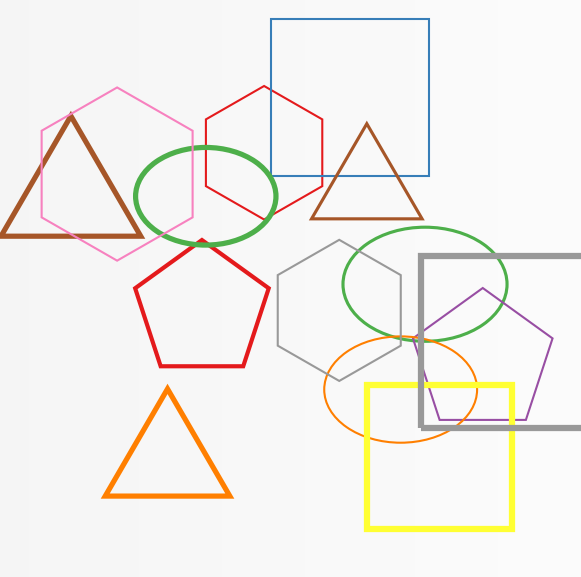[{"shape": "hexagon", "thickness": 1, "radius": 0.58, "center": [0.454, 0.735]}, {"shape": "pentagon", "thickness": 2, "radius": 0.6, "center": [0.347, 0.463]}, {"shape": "square", "thickness": 1, "radius": 0.68, "center": [0.602, 0.83]}, {"shape": "oval", "thickness": 1.5, "radius": 0.71, "center": [0.731, 0.507]}, {"shape": "oval", "thickness": 2.5, "radius": 0.6, "center": [0.354, 0.659]}, {"shape": "pentagon", "thickness": 1, "radius": 0.63, "center": [0.831, 0.374]}, {"shape": "oval", "thickness": 1, "radius": 0.66, "center": [0.689, 0.325]}, {"shape": "triangle", "thickness": 2.5, "radius": 0.62, "center": [0.288, 0.202]}, {"shape": "square", "thickness": 3, "radius": 0.62, "center": [0.756, 0.208]}, {"shape": "triangle", "thickness": 1.5, "radius": 0.55, "center": [0.631, 0.675]}, {"shape": "triangle", "thickness": 2.5, "radius": 0.69, "center": [0.122, 0.66]}, {"shape": "hexagon", "thickness": 1, "radius": 0.75, "center": [0.201, 0.698]}, {"shape": "square", "thickness": 3, "radius": 0.74, "center": [0.874, 0.407]}, {"shape": "hexagon", "thickness": 1, "radius": 0.61, "center": [0.584, 0.462]}]